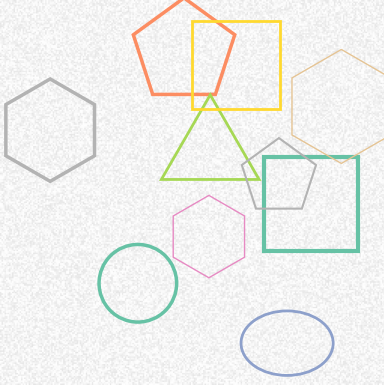[{"shape": "circle", "thickness": 2.5, "radius": 0.5, "center": [0.358, 0.264]}, {"shape": "square", "thickness": 3, "radius": 0.61, "center": [0.807, 0.471]}, {"shape": "pentagon", "thickness": 2.5, "radius": 0.69, "center": [0.478, 0.867]}, {"shape": "oval", "thickness": 2, "radius": 0.6, "center": [0.746, 0.109]}, {"shape": "hexagon", "thickness": 1, "radius": 0.53, "center": [0.543, 0.386]}, {"shape": "triangle", "thickness": 2, "radius": 0.73, "center": [0.546, 0.607]}, {"shape": "square", "thickness": 2, "radius": 0.57, "center": [0.613, 0.831]}, {"shape": "hexagon", "thickness": 1, "radius": 0.74, "center": [0.887, 0.724]}, {"shape": "hexagon", "thickness": 2.5, "radius": 0.66, "center": [0.13, 0.662]}, {"shape": "pentagon", "thickness": 1.5, "radius": 0.51, "center": [0.724, 0.54]}]